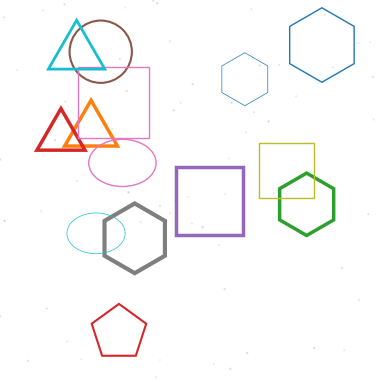[{"shape": "hexagon", "thickness": 1, "radius": 0.48, "center": [0.836, 0.883]}, {"shape": "hexagon", "thickness": 0.5, "radius": 0.34, "center": [0.636, 0.794]}, {"shape": "triangle", "thickness": 2.5, "radius": 0.4, "center": [0.236, 0.66]}, {"shape": "hexagon", "thickness": 2.5, "radius": 0.41, "center": [0.796, 0.469]}, {"shape": "pentagon", "thickness": 1.5, "radius": 0.37, "center": [0.309, 0.136]}, {"shape": "triangle", "thickness": 2.5, "radius": 0.36, "center": [0.158, 0.646]}, {"shape": "square", "thickness": 2.5, "radius": 0.44, "center": [0.544, 0.478]}, {"shape": "circle", "thickness": 1.5, "radius": 0.4, "center": [0.262, 0.866]}, {"shape": "oval", "thickness": 1, "radius": 0.44, "center": [0.318, 0.577]}, {"shape": "square", "thickness": 1, "radius": 0.46, "center": [0.296, 0.735]}, {"shape": "hexagon", "thickness": 3, "radius": 0.45, "center": [0.35, 0.381]}, {"shape": "square", "thickness": 1, "radius": 0.36, "center": [0.745, 0.556]}, {"shape": "oval", "thickness": 0.5, "radius": 0.38, "center": [0.249, 0.394]}, {"shape": "triangle", "thickness": 2, "radius": 0.42, "center": [0.199, 0.863]}]